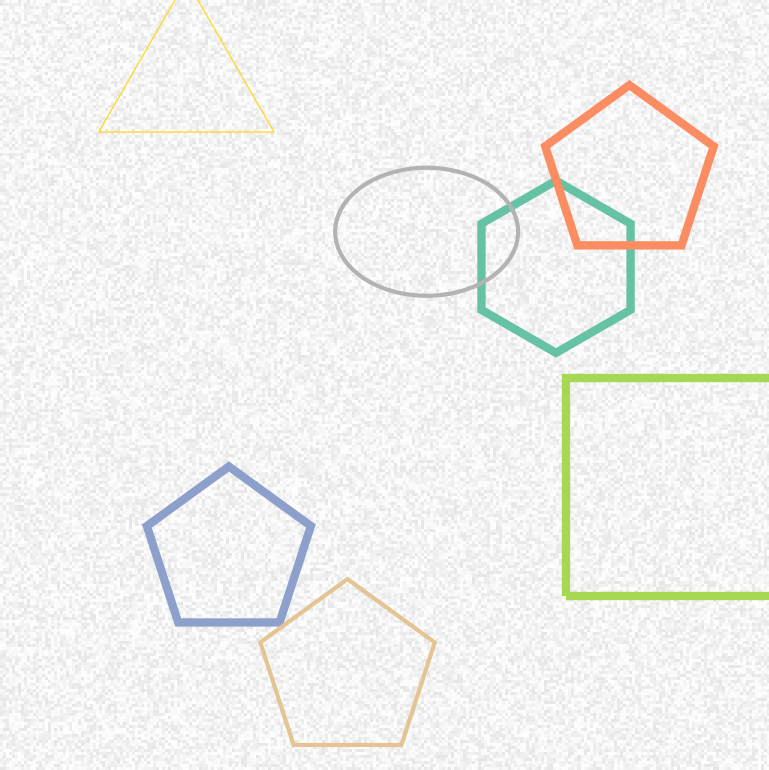[{"shape": "hexagon", "thickness": 3, "radius": 0.56, "center": [0.722, 0.654]}, {"shape": "pentagon", "thickness": 3, "radius": 0.58, "center": [0.817, 0.774]}, {"shape": "pentagon", "thickness": 3, "radius": 0.56, "center": [0.297, 0.282]}, {"shape": "square", "thickness": 3, "radius": 0.71, "center": [0.877, 0.368]}, {"shape": "triangle", "thickness": 0.5, "radius": 0.66, "center": [0.242, 0.894]}, {"shape": "pentagon", "thickness": 1.5, "radius": 0.6, "center": [0.451, 0.129]}, {"shape": "oval", "thickness": 1.5, "radius": 0.59, "center": [0.554, 0.699]}]